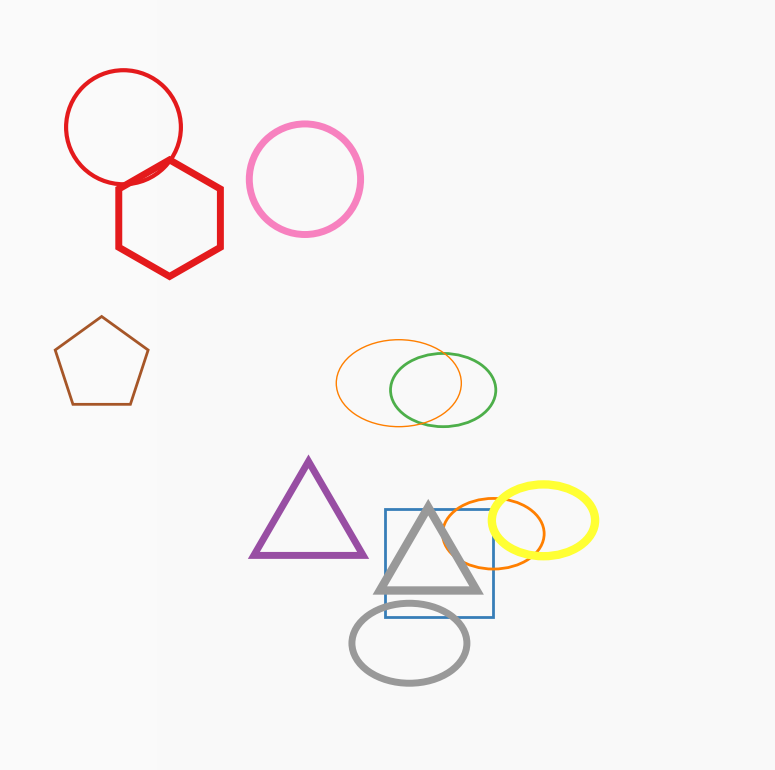[{"shape": "hexagon", "thickness": 2.5, "radius": 0.38, "center": [0.219, 0.717]}, {"shape": "circle", "thickness": 1.5, "radius": 0.37, "center": [0.159, 0.835]}, {"shape": "square", "thickness": 1, "radius": 0.35, "center": [0.566, 0.269]}, {"shape": "oval", "thickness": 1, "radius": 0.34, "center": [0.572, 0.493]}, {"shape": "triangle", "thickness": 2.5, "radius": 0.41, "center": [0.398, 0.319]}, {"shape": "oval", "thickness": 1, "radius": 0.33, "center": [0.637, 0.307]}, {"shape": "oval", "thickness": 0.5, "radius": 0.4, "center": [0.515, 0.502]}, {"shape": "oval", "thickness": 3, "radius": 0.33, "center": [0.701, 0.324]}, {"shape": "pentagon", "thickness": 1, "radius": 0.32, "center": [0.131, 0.526]}, {"shape": "circle", "thickness": 2.5, "radius": 0.36, "center": [0.393, 0.767]}, {"shape": "oval", "thickness": 2.5, "radius": 0.37, "center": [0.528, 0.165]}, {"shape": "triangle", "thickness": 3, "radius": 0.36, "center": [0.553, 0.269]}]